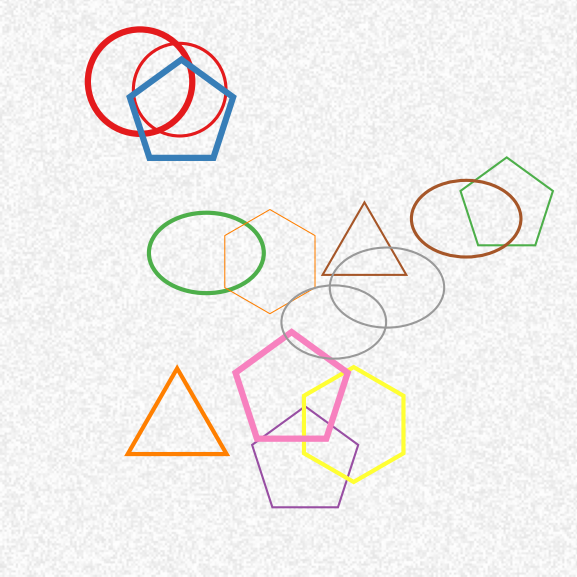[{"shape": "circle", "thickness": 1.5, "radius": 0.4, "center": [0.311, 0.844]}, {"shape": "circle", "thickness": 3, "radius": 0.45, "center": [0.243, 0.858]}, {"shape": "pentagon", "thickness": 3, "radius": 0.47, "center": [0.314, 0.802]}, {"shape": "oval", "thickness": 2, "radius": 0.5, "center": [0.357, 0.561]}, {"shape": "pentagon", "thickness": 1, "radius": 0.42, "center": [0.877, 0.642]}, {"shape": "pentagon", "thickness": 1, "radius": 0.48, "center": [0.528, 0.199]}, {"shape": "triangle", "thickness": 2, "radius": 0.49, "center": [0.307, 0.262]}, {"shape": "hexagon", "thickness": 0.5, "radius": 0.45, "center": [0.467, 0.546]}, {"shape": "hexagon", "thickness": 2, "radius": 0.5, "center": [0.612, 0.264]}, {"shape": "oval", "thickness": 1.5, "radius": 0.47, "center": [0.807, 0.62]}, {"shape": "triangle", "thickness": 1, "radius": 0.42, "center": [0.631, 0.565]}, {"shape": "pentagon", "thickness": 3, "radius": 0.51, "center": [0.505, 0.322]}, {"shape": "oval", "thickness": 1, "radius": 0.5, "center": [0.67, 0.501]}, {"shape": "oval", "thickness": 1, "radius": 0.45, "center": [0.578, 0.442]}]